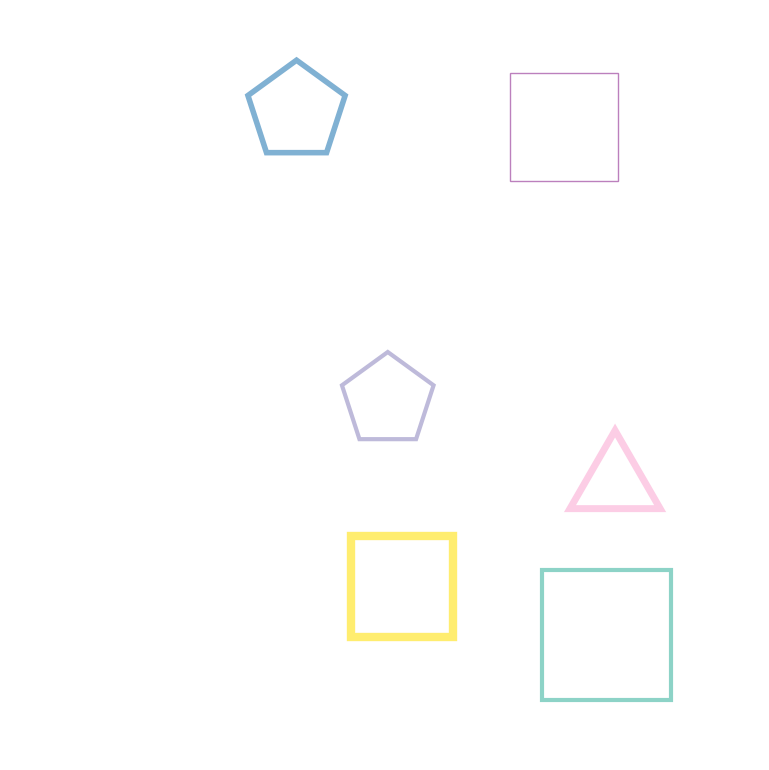[{"shape": "square", "thickness": 1.5, "radius": 0.42, "center": [0.788, 0.175]}, {"shape": "pentagon", "thickness": 1.5, "radius": 0.31, "center": [0.504, 0.48]}, {"shape": "pentagon", "thickness": 2, "radius": 0.33, "center": [0.385, 0.855]}, {"shape": "triangle", "thickness": 2.5, "radius": 0.34, "center": [0.799, 0.373]}, {"shape": "square", "thickness": 0.5, "radius": 0.35, "center": [0.732, 0.835]}, {"shape": "square", "thickness": 3, "radius": 0.33, "center": [0.522, 0.238]}]